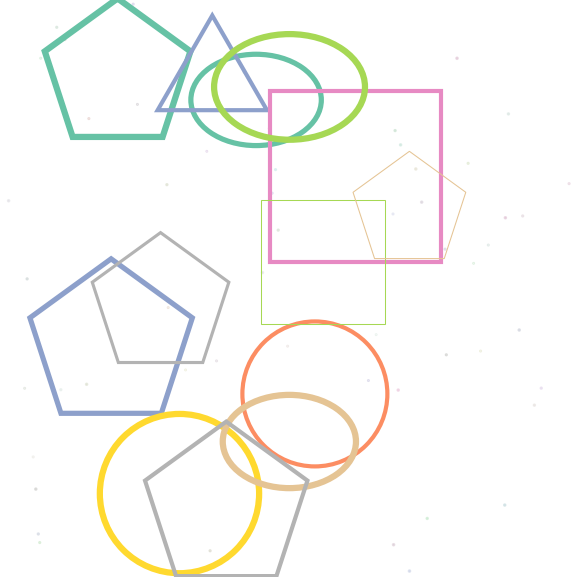[{"shape": "oval", "thickness": 2.5, "radius": 0.56, "center": [0.443, 0.826]}, {"shape": "pentagon", "thickness": 3, "radius": 0.66, "center": [0.204, 0.869]}, {"shape": "circle", "thickness": 2, "radius": 0.63, "center": [0.545, 0.317]}, {"shape": "triangle", "thickness": 2, "radius": 0.55, "center": [0.368, 0.863]}, {"shape": "pentagon", "thickness": 2.5, "radius": 0.74, "center": [0.192, 0.403]}, {"shape": "square", "thickness": 2, "radius": 0.74, "center": [0.616, 0.694]}, {"shape": "square", "thickness": 0.5, "radius": 0.54, "center": [0.559, 0.546]}, {"shape": "oval", "thickness": 3, "radius": 0.65, "center": [0.501, 0.849]}, {"shape": "circle", "thickness": 3, "radius": 0.69, "center": [0.311, 0.144]}, {"shape": "oval", "thickness": 3, "radius": 0.58, "center": [0.501, 0.235]}, {"shape": "pentagon", "thickness": 0.5, "radius": 0.51, "center": [0.709, 0.634]}, {"shape": "pentagon", "thickness": 1.5, "radius": 0.62, "center": [0.278, 0.472]}, {"shape": "pentagon", "thickness": 2, "radius": 0.74, "center": [0.392, 0.121]}]